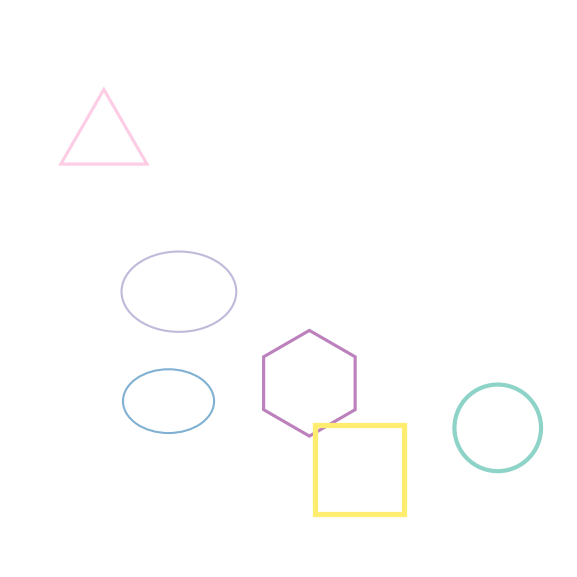[{"shape": "circle", "thickness": 2, "radius": 0.37, "center": [0.862, 0.258]}, {"shape": "oval", "thickness": 1, "radius": 0.5, "center": [0.31, 0.494]}, {"shape": "oval", "thickness": 1, "radius": 0.39, "center": [0.292, 0.305]}, {"shape": "triangle", "thickness": 1.5, "radius": 0.43, "center": [0.18, 0.758]}, {"shape": "hexagon", "thickness": 1.5, "radius": 0.46, "center": [0.536, 0.336]}, {"shape": "square", "thickness": 2.5, "radius": 0.39, "center": [0.623, 0.186]}]